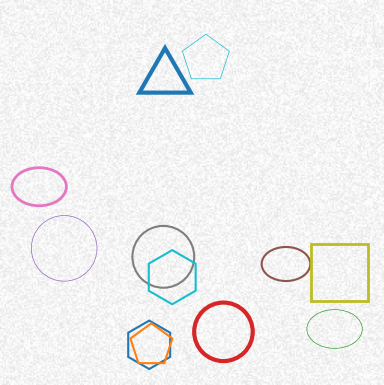[{"shape": "triangle", "thickness": 3, "radius": 0.39, "center": [0.429, 0.798]}, {"shape": "hexagon", "thickness": 1.5, "radius": 0.31, "center": [0.388, 0.104]}, {"shape": "pentagon", "thickness": 1.5, "radius": 0.29, "center": [0.393, 0.103]}, {"shape": "oval", "thickness": 0.5, "radius": 0.36, "center": [0.869, 0.145]}, {"shape": "circle", "thickness": 3, "radius": 0.38, "center": [0.58, 0.138]}, {"shape": "circle", "thickness": 0.5, "radius": 0.43, "center": [0.167, 0.355]}, {"shape": "oval", "thickness": 1.5, "radius": 0.32, "center": [0.743, 0.314]}, {"shape": "oval", "thickness": 2, "radius": 0.35, "center": [0.102, 0.515]}, {"shape": "circle", "thickness": 1.5, "radius": 0.4, "center": [0.424, 0.333]}, {"shape": "square", "thickness": 2, "radius": 0.37, "center": [0.882, 0.293]}, {"shape": "pentagon", "thickness": 0.5, "radius": 0.32, "center": [0.535, 0.847]}, {"shape": "hexagon", "thickness": 1.5, "radius": 0.35, "center": [0.447, 0.28]}]